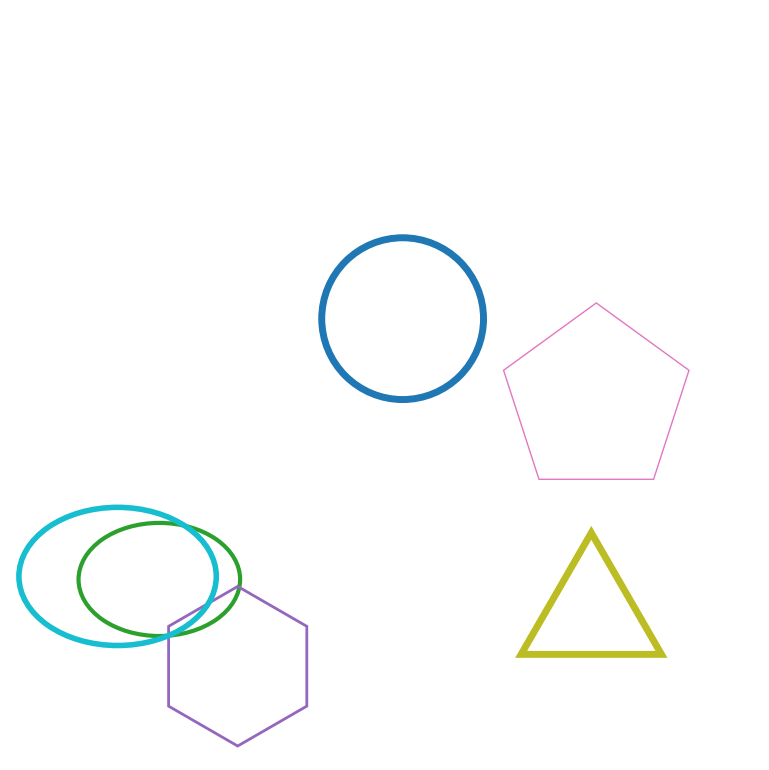[{"shape": "circle", "thickness": 2.5, "radius": 0.53, "center": [0.523, 0.586]}, {"shape": "oval", "thickness": 1.5, "radius": 0.52, "center": [0.207, 0.247]}, {"shape": "hexagon", "thickness": 1, "radius": 0.52, "center": [0.309, 0.135]}, {"shape": "pentagon", "thickness": 0.5, "radius": 0.63, "center": [0.774, 0.48]}, {"shape": "triangle", "thickness": 2.5, "radius": 0.53, "center": [0.768, 0.203]}, {"shape": "oval", "thickness": 2, "radius": 0.64, "center": [0.153, 0.251]}]